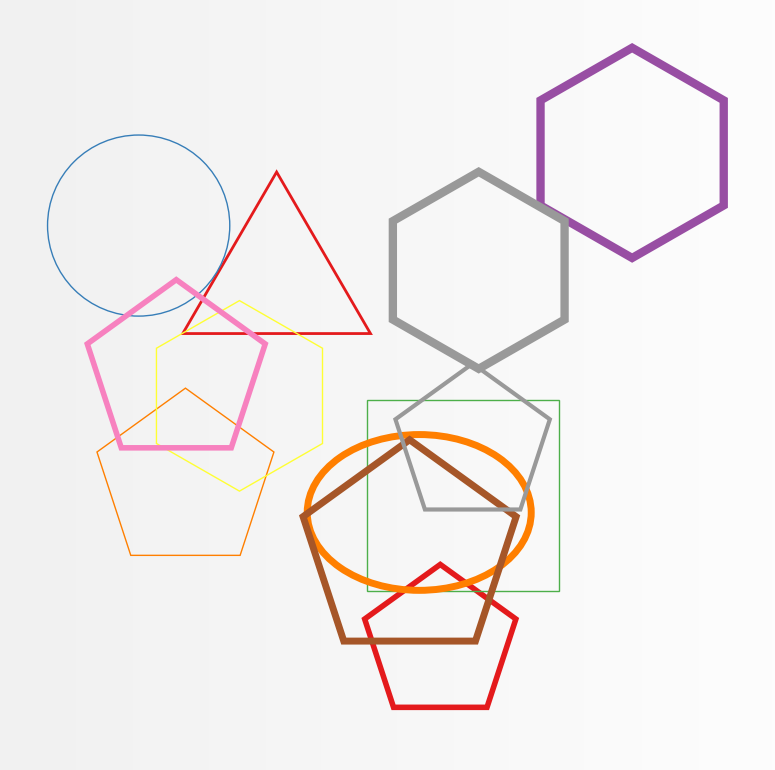[{"shape": "triangle", "thickness": 1, "radius": 0.7, "center": [0.357, 0.637]}, {"shape": "pentagon", "thickness": 2, "radius": 0.51, "center": [0.568, 0.164]}, {"shape": "circle", "thickness": 0.5, "radius": 0.59, "center": [0.179, 0.707]}, {"shape": "square", "thickness": 0.5, "radius": 0.62, "center": [0.597, 0.357]}, {"shape": "hexagon", "thickness": 3, "radius": 0.68, "center": [0.816, 0.801]}, {"shape": "pentagon", "thickness": 0.5, "radius": 0.6, "center": [0.239, 0.376]}, {"shape": "oval", "thickness": 2.5, "radius": 0.72, "center": [0.541, 0.334]}, {"shape": "hexagon", "thickness": 0.5, "radius": 0.62, "center": [0.309, 0.486]}, {"shape": "pentagon", "thickness": 2.5, "radius": 0.72, "center": [0.529, 0.284]}, {"shape": "pentagon", "thickness": 2, "radius": 0.6, "center": [0.227, 0.516]}, {"shape": "hexagon", "thickness": 3, "radius": 0.64, "center": [0.618, 0.649]}, {"shape": "pentagon", "thickness": 1.5, "radius": 0.52, "center": [0.61, 0.423]}]